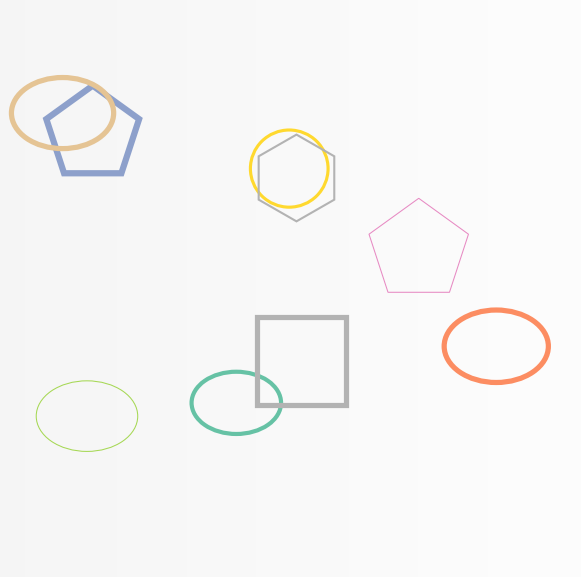[{"shape": "oval", "thickness": 2, "radius": 0.38, "center": [0.407, 0.302]}, {"shape": "oval", "thickness": 2.5, "radius": 0.45, "center": [0.854, 0.4]}, {"shape": "pentagon", "thickness": 3, "radius": 0.42, "center": [0.16, 0.767]}, {"shape": "pentagon", "thickness": 0.5, "radius": 0.45, "center": [0.72, 0.566]}, {"shape": "oval", "thickness": 0.5, "radius": 0.44, "center": [0.15, 0.279]}, {"shape": "circle", "thickness": 1.5, "radius": 0.33, "center": [0.498, 0.707]}, {"shape": "oval", "thickness": 2.5, "radius": 0.44, "center": [0.108, 0.803]}, {"shape": "square", "thickness": 2.5, "radius": 0.38, "center": [0.519, 0.374]}, {"shape": "hexagon", "thickness": 1, "radius": 0.38, "center": [0.51, 0.691]}]